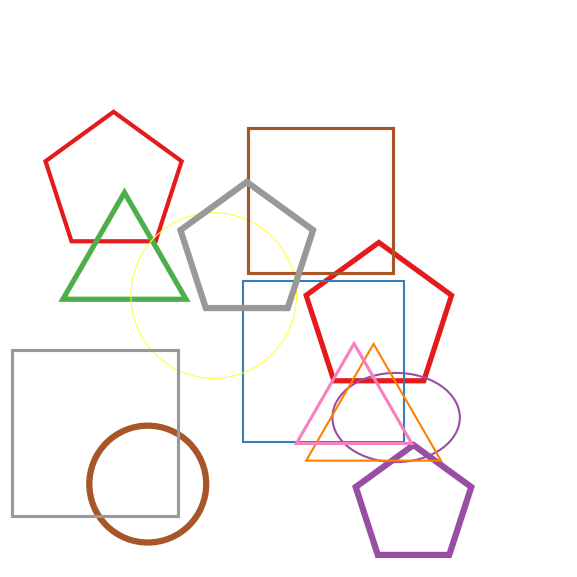[{"shape": "pentagon", "thickness": 2, "radius": 0.62, "center": [0.197, 0.682]}, {"shape": "pentagon", "thickness": 2.5, "radius": 0.66, "center": [0.656, 0.447]}, {"shape": "square", "thickness": 1, "radius": 0.7, "center": [0.56, 0.374]}, {"shape": "triangle", "thickness": 2.5, "radius": 0.62, "center": [0.216, 0.543]}, {"shape": "oval", "thickness": 1, "radius": 0.55, "center": [0.686, 0.276]}, {"shape": "pentagon", "thickness": 3, "radius": 0.53, "center": [0.716, 0.123]}, {"shape": "triangle", "thickness": 1, "radius": 0.67, "center": [0.647, 0.269]}, {"shape": "circle", "thickness": 0.5, "radius": 0.72, "center": [0.37, 0.487]}, {"shape": "circle", "thickness": 3, "radius": 0.51, "center": [0.256, 0.161]}, {"shape": "square", "thickness": 1.5, "radius": 0.63, "center": [0.555, 0.652]}, {"shape": "triangle", "thickness": 1.5, "radius": 0.58, "center": [0.613, 0.289]}, {"shape": "pentagon", "thickness": 3, "radius": 0.6, "center": [0.427, 0.563]}, {"shape": "square", "thickness": 1.5, "radius": 0.72, "center": [0.165, 0.249]}]